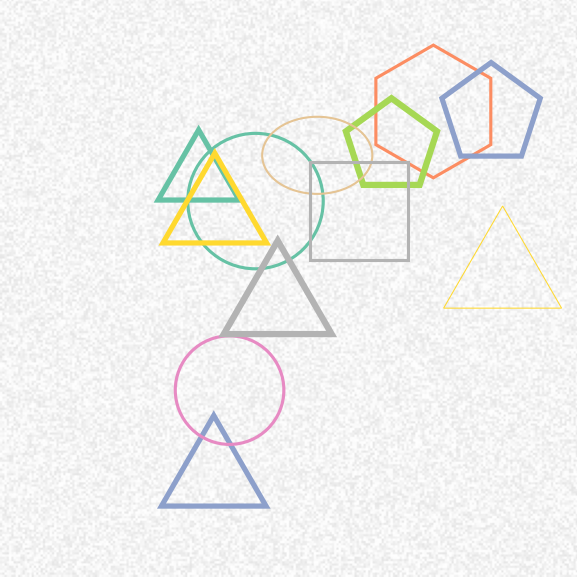[{"shape": "triangle", "thickness": 2.5, "radius": 0.41, "center": [0.344, 0.693]}, {"shape": "circle", "thickness": 1.5, "radius": 0.59, "center": [0.442, 0.651]}, {"shape": "hexagon", "thickness": 1.5, "radius": 0.57, "center": [0.75, 0.806]}, {"shape": "triangle", "thickness": 2.5, "radius": 0.52, "center": [0.37, 0.175]}, {"shape": "pentagon", "thickness": 2.5, "radius": 0.45, "center": [0.85, 0.801]}, {"shape": "circle", "thickness": 1.5, "radius": 0.47, "center": [0.398, 0.324]}, {"shape": "pentagon", "thickness": 3, "radius": 0.41, "center": [0.678, 0.746]}, {"shape": "triangle", "thickness": 0.5, "radius": 0.59, "center": [0.87, 0.525]}, {"shape": "triangle", "thickness": 2.5, "radius": 0.52, "center": [0.372, 0.63]}, {"shape": "oval", "thickness": 1, "radius": 0.48, "center": [0.549, 0.73]}, {"shape": "square", "thickness": 1.5, "radius": 0.42, "center": [0.622, 0.635]}, {"shape": "triangle", "thickness": 3, "radius": 0.54, "center": [0.481, 0.475]}]